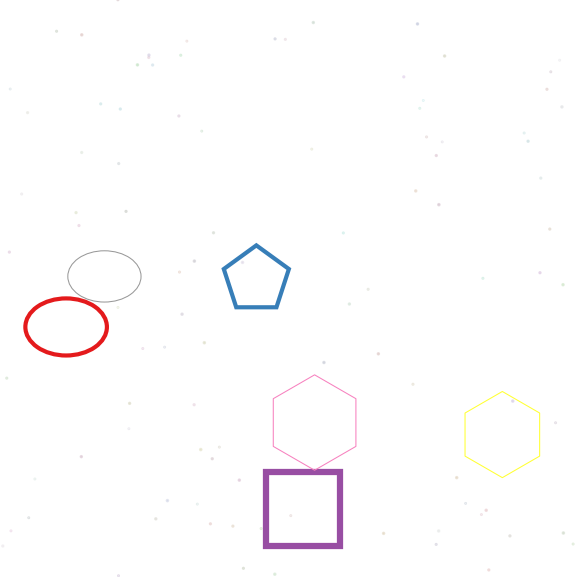[{"shape": "oval", "thickness": 2, "radius": 0.35, "center": [0.115, 0.433]}, {"shape": "pentagon", "thickness": 2, "radius": 0.3, "center": [0.444, 0.515]}, {"shape": "square", "thickness": 3, "radius": 0.32, "center": [0.525, 0.118]}, {"shape": "hexagon", "thickness": 0.5, "radius": 0.37, "center": [0.87, 0.247]}, {"shape": "hexagon", "thickness": 0.5, "radius": 0.41, "center": [0.545, 0.267]}, {"shape": "oval", "thickness": 0.5, "radius": 0.32, "center": [0.181, 0.521]}]